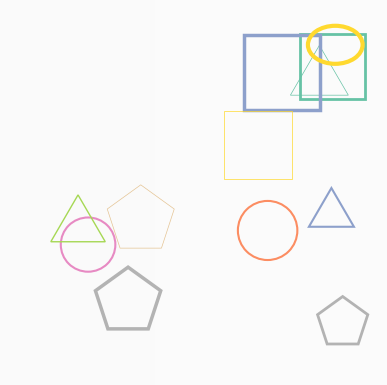[{"shape": "triangle", "thickness": 0.5, "radius": 0.43, "center": [0.824, 0.796]}, {"shape": "square", "thickness": 2, "radius": 0.42, "center": [0.858, 0.828]}, {"shape": "circle", "thickness": 1.5, "radius": 0.38, "center": [0.691, 0.401]}, {"shape": "triangle", "thickness": 1.5, "radius": 0.34, "center": [0.855, 0.445]}, {"shape": "square", "thickness": 2.5, "radius": 0.49, "center": [0.729, 0.812]}, {"shape": "circle", "thickness": 1.5, "radius": 0.35, "center": [0.227, 0.365]}, {"shape": "triangle", "thickness": 1, "radius": 0.41, "center": [0.201, 0.413]}, {"shape": "oval", "thickness": 3, "radius": 0.35, "center": [0.865, 0.884]}, {"shape": "square", "thickness": 0.5, "radius": 0.44, "center": [0.666, 0.624]}, {"shape": "pentagon", "thickness": 0.5, "radius": 0.45, "center": [0.363, 0.429]}, {"shape": "pentagon", "thickness": 2, "radius": 0.34, "center": [0.884, 0.162]}, {"shape": "pentagon", "thickness": 2.5, "radius": 0.44, "center": [0.331, 0.217]}]